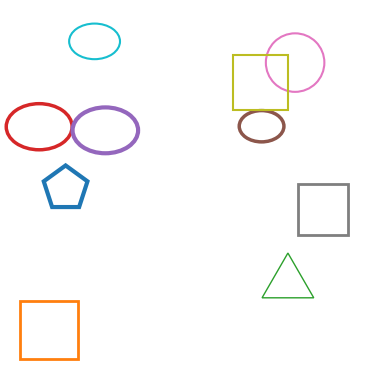[{"shape": "pentagon", "thickness": 3, "radius": 0.3, "center": [0.17, 0.511]}, {"shape": "square", "thickness": 2, "radius": 0.38, "center": [0.126, 0.144]}, {"shape": "triangle", "thickness": 1, "radius": 0.39, "center": [0.748, 0.265]}, {"shape": "oval", "thickness": 2.5, "radius": 0.43, "center": [0.102, 0.671]}, {"shape": "oval", "thickness": 3, "radius": 0.43, "center": [0.274, 0.661]}, {"shape": "oval", "thickness": 2.5, "radius": 0.29, "center": [0.679, 0.672]}, {"shape": "circle", "thickness": 1.5, "radius": 0.38, "center": [0.767, 0.837]}, {"shape": "square", "thickness": 2, "radius": 0.33, "center": [0.839, 0.457]}, {"shape": "square", "thickness": 1.5, "radius": 0.36, "center": [0.677, 0.786]}, {"shape": "oval", "thickness": 1.5, "radius": 0.33, "center": [0.246, 0.893]}]